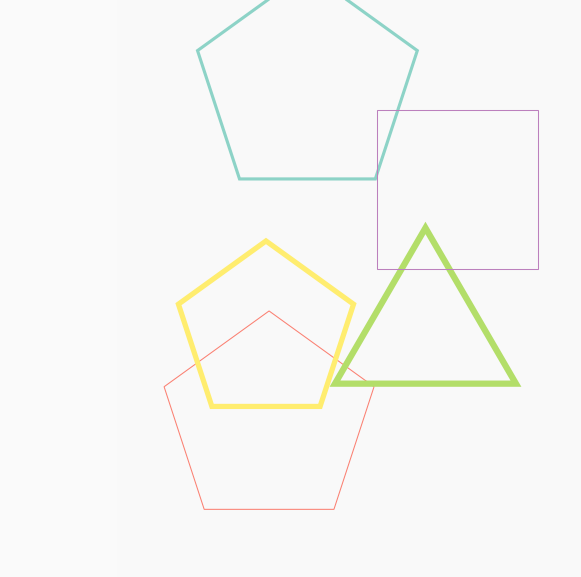[{"shape": "pentagon", "thickness": 1.5, "radius": 0.99, "center": [0.529, 0.85]}, {"shape": "pentagon", "thickness": 0.5, "radius": 0.95, "center": [0.463, 0.271]}, {"shape": "triangle", "thickness": 3, "radius": 0.9, "center": [0.732, 0.425]}, {"shape": "square", "thickness": 0.5, "radius": 0.69, "center": [0.787, 0.671]}, {"shape": "pentagon", "thickness": 2.5, "radius": 0.79, "center": [0.458, 0.423]}]